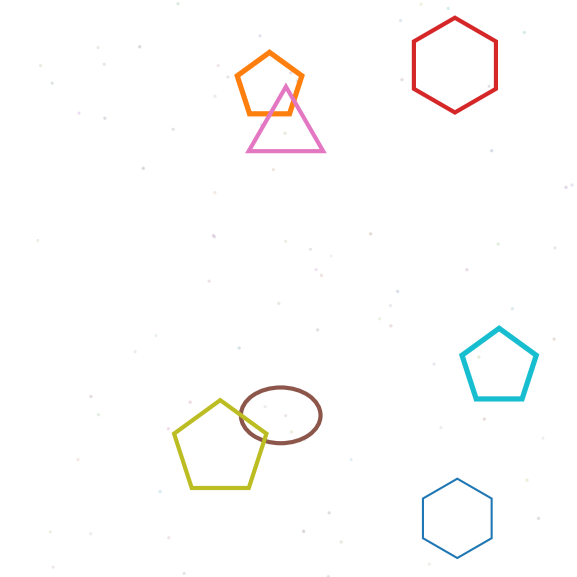[{"shape": "hexagon", "thickness": 1, "radius": 0.34, "center": [0.792, 0.102]}, {"shape": "pentagon", "thickness": 2.5, "radius": 0.29, "center": [0.467, 0.85]}, {"shape": "hexagon", "thickness": 2, "radius": 0.41, "center": [0.788, 0.886]}, {"shape": "oval", "thickness": 2, "radius": 0.34, "center": [0.486, 0.28]}, {"shape": "triangle", "thickness": 2, "radius": 0.37, "center": [0.495, 0.775]}, {"shape": "pentagon", "thickness": 2, "radius": 0.42, "center": [0.381, 0.222]}, {"shape": "pentagon", "thickness": 2.5, "radius": 0.34, "center": [0.864, 0.363]}]